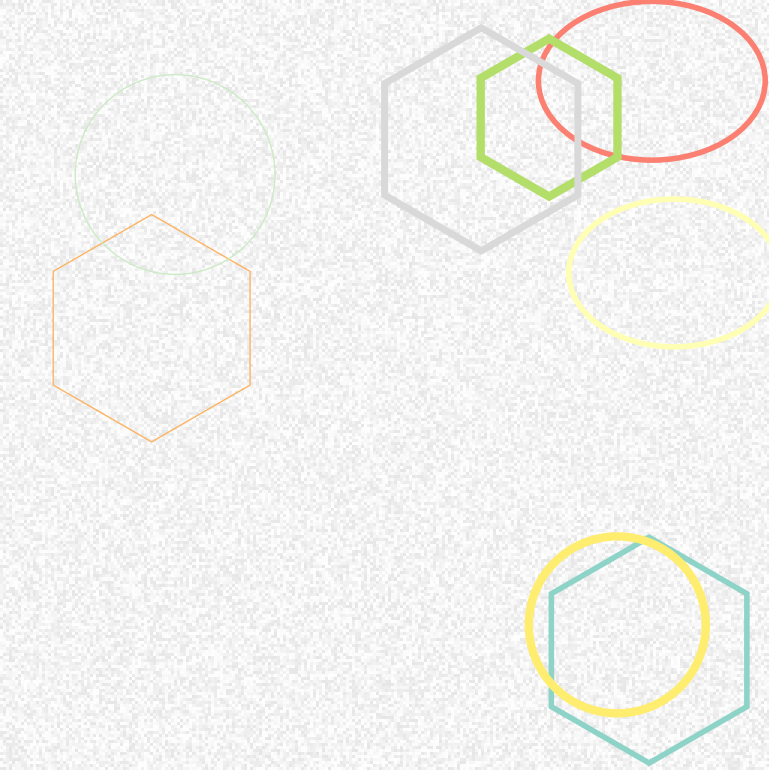[{"shape": "hexagon", "thickness": 2, "radius": 0.73, "center": [0.843, 0.156]}, {"shape": "oval", "thickness": 2, "radius": 0.69, "center": [0.876, 0.646]}, {"shape": "oval", "thickness": 2, "radius": 0.74, "center": [0.847, 0.895]}, {"shape": "hexagon", "thickness": 0.5, "radius": 0.74, "center": [0.197, 0.574]}, {"shape": "hexagon", "thickness": 3, "radius": 0.51, "center": [0.713, 0.847]}, {"shape": "hexagon", "thickness": 2.5, "radius": 0.72, "center": [0.625, 0.819]}, {"shape": "circle", "thickness": 0.5, "radius": 0.65, "center": [0.227, 0.773]}, {"shape": "circle", "thickness": 3, "radius": 0.57, "center": [0.802, 0.189]}]